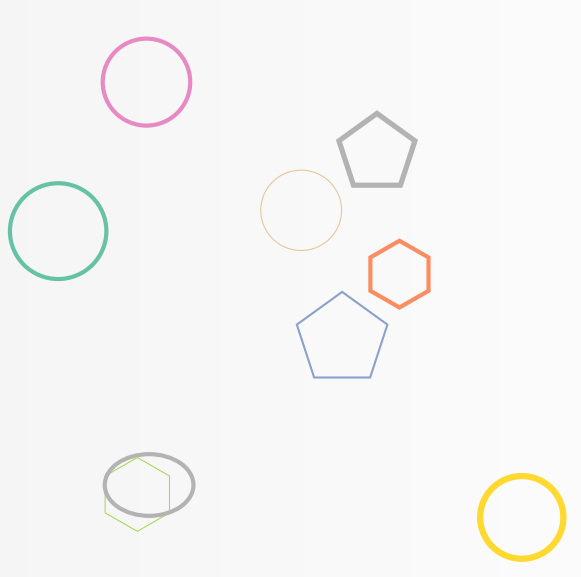[{"shape": "circle", "thickness": 2, "radius": 0.41, "center": [0.1, 0.599]}, {"shape": "hexagon", "thickness": 2, "radius": 0.29, "center": [0.687, 0.524]}, {"shape": "pentagon", "thickness": 1, "radius": 0.41, "center": [0.589, 0.412]}, {"shape": "circle", "thickness": 2, "radius": 0.38, "center": [0.252, 0.857]}, {"shape": "hexagon", "thickness": 0.5, "radius": 0.32, "center": [0.236, 0.143]}, {"shape": "circle", "thickness": 3, "radius": 0.36, "center": [0.898, 0.103]}, {"shape": "circle", "thickness": 0.5, "radius": 0.35, "center": [0.518, 0.635]}, {"shape": "pentagon", "thickness": 2.5, "radius": 0.34, "center": [0.649, 0.734]}, {"shape": "oval", "thickness": 2, "radius": 0.38, "center": [0.257, 0.159]}]